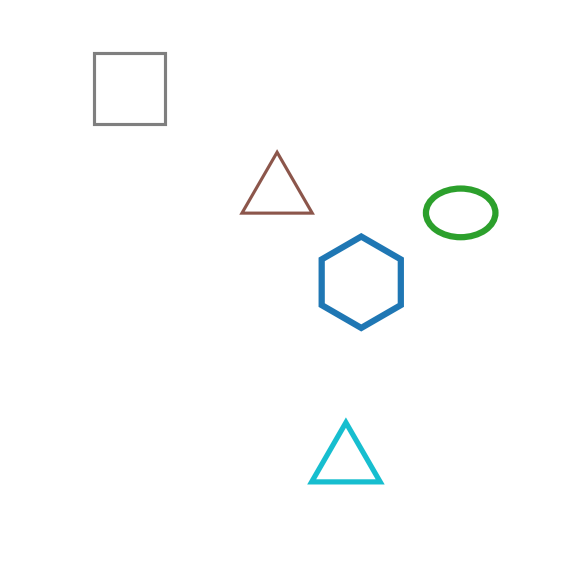[{"shape": "hexagon", "thickness": 3, "radius": 0.4, "center": [0.626, 0.51]}, {"shape": "oval", "thickness": 3, "radius": 0.3, "center": [0.798, 0.63]}, {"shape": "triangle", "thickness": 1.5, "radius": 0.35, "center": [0.48, 0.665]}, {"shape": "square", "thickness": 1.5, "radius": 0.31, "center": [0.224, 0.846]}, {"shape": "triangle", "thickness": 2.5, "radius": 0.34, "center": [0.599, 0.199]}]